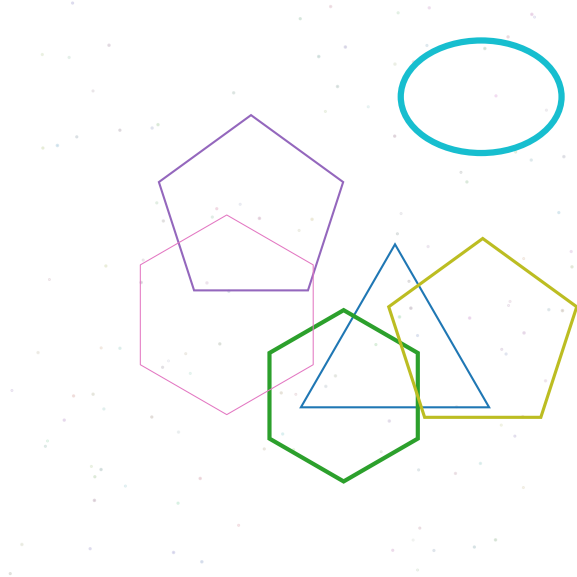[{"shape": "triangle", "thickness": 1, "radius": 0.94, "center": [0.684, 0.388]}, {"shape": "hexagon", "thickness": 2, "radius": 0.74, "center": [0.595, 0.314]}, {"shape": "pentagon", "thickness": 1, "radius": 0.84, "center": [0.435, 0.632]}, {"shape": "hexagon", "thickness": 0.5, "radius": 0.86, "center": [0.393, 0.454]}, {"shape": "pentagon", "thickness": 1.5, "radius": 0.86, "center": [0.836, 0.415]}, {"shape": "oval", "thickness": 3, "radius": 0.7, "center": [0.833, 0.832]}]